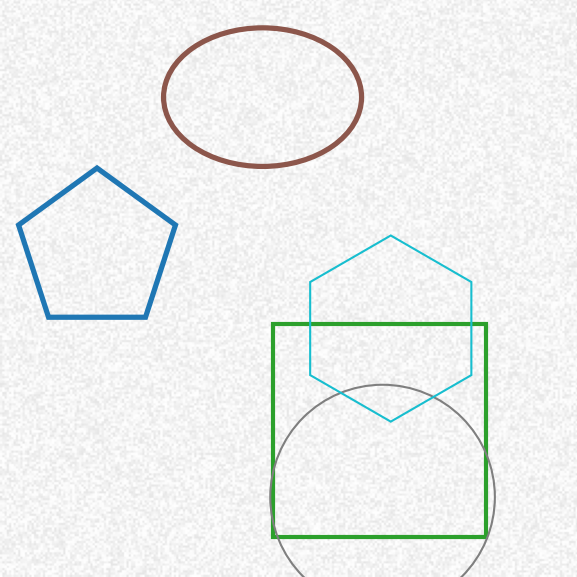[{"shape": "pentagon", "thickness": 2.5, "radius": 0.71, "center": [0.168, 0.565]}, {"shape": "square", "thickness": 2, "radius": 0.92, "center": [0.657, 0.254]}, {"shape": "oval", "thickness": 2.5, "radius": 0.86, "center": [0.455, 0.831]}, {"shape": "circle", "thickness": 1, "radius": 0.97, "center": [0.662, 0.138]}, {"shape": "hexagon", "thickness": 1, "radius": 0.81, "center": [0.677, 0.43]}]